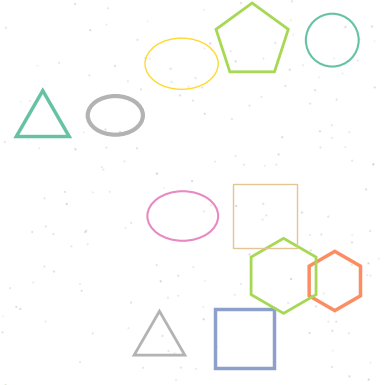[{"shape": "circle", "thickness": 1.5, "radius": 0.34, "center": [0.863, 0.896]}, {"shape": "triangle", "thickness": 2.5, "radius": 0.4, "center": [0.111, 0.685]}, {"shape": "hexagon", "thickness": 2.5, "radius": 0.38, "center": [0.87, 0.27]}, {"shape": "square", "thickness": 2.5, "radius": 0.38, "center": [0.635, 0.121]}, {"shape": "oval", "thickness": 1.5, "radius": 0.46, "center": [0.475, 0.439]}, {"shape": "pentagon", "thickness": 2, "radius": 0.49, "center": [0.655, 0.893]}, {"shape": "hexagon", "thickness": 2, "radius": 0.49, "center": [0.737, 0.284]}, {"shape": "oval", "thickness": 1, "radius": 0.48, "center": [0.472, 0.834]}, {"shape": "square", "thickness": 1, "radius": 0.41, "center": [0.689, 0.439]}, {"shape": "triangle", "thickness": 2, "radius": 0.38, "center": [0.414, 0.116]}, {"shape": "oval", "thickness": 3, "radius": 0.36, "center": [0.3, 0.7]}]